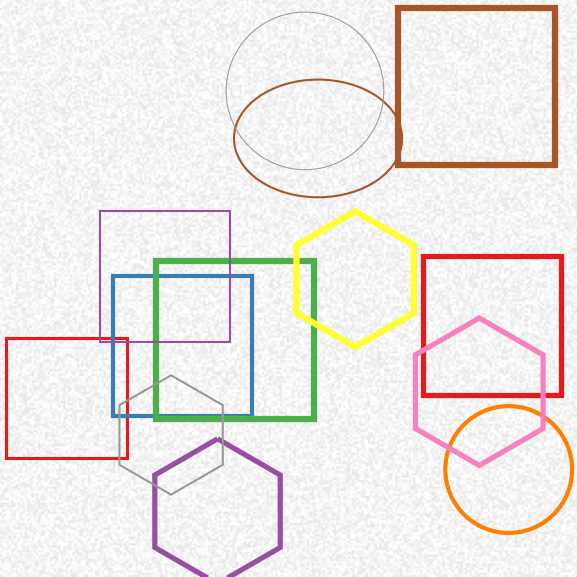[{"shape": "square", "thickness": 1.5, "radius": 0.52, "center": [0.115, 0.309]}, {"shape": "square", "thickness": 2.5, "radius": 0.6, "center": [0.852, 0.435]}, {"shape": "square", "thickness": 2, "radius": 0.6, "center": [0.316, 0.4]}, {"shape": "square", "thickness": 3, "radius": 0.68, "center": [0.407, 0.41]}, {"shape": "hexagon", "thickness": 2.5, "radius": 0.63, "center": [0.377, 0.114]}, {"shape": "square", "thickness": 1, "radius": 0.56, "center": [0.286, 0.52]}, {"shape": "circle", "thickness": 2, "radius": 0.55, "center": [0.881, 0.186]}, {"shape": "hexagon", "thickness": 3, "radius": 0.59, "center": [0.615, 0.516]}, {"shape": "square", "thickness": 3, "radius": 0.68, "center": [0.825, 0.849]}, {"shape": "oval", "thickness": 1, "radius": 0.73, "center": [0.551, 0.759]}, {"shape": "hexagon", "thickness": 2.5, "radius": 0.64, "center": [0.83, 0.321]}, {"shape": "circle", "thickness": 0.5, "radius": 0.68, "center": [0.528, 0.842]}, {"shape": "hexagon", "thickness": 1, "radius": 0.52, "center": [0.296, 0.246]}]